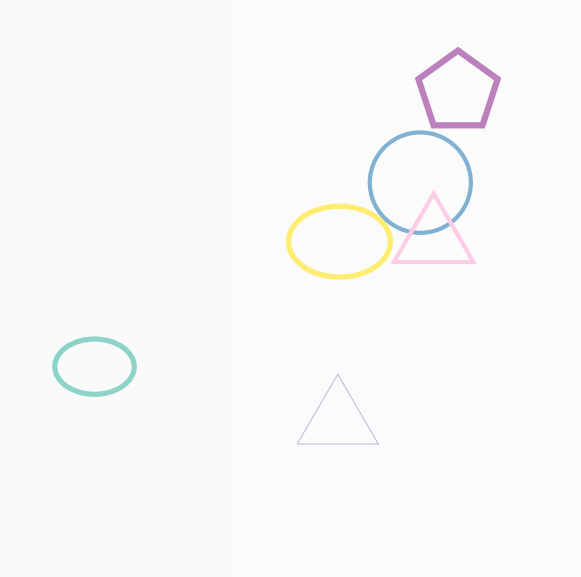[{"shape": "oval", "thickness": 2.5, "radius": 0.34, "center": [0.163, 0.364]}, {"shape": "triangle", "thickness": 0.5, "radius": 0.4, "center": [0.581, 0.271]}, {"shape": "circle", "thickness": 2, "radius": 0.43, "center": [0.723, 0.683]}, {"shape": "triangle", "thickness": 2, "radius": 0.4, "center": [0.746, 0.585]}, {"shape": "pentagon", "thickness": 3, "radius": 0.36, "center": [0.788, 0.84]}, {"shape": "oval", "thickness": 2.5, "radius": 0.44, "center": [0.584, 0.581]}]